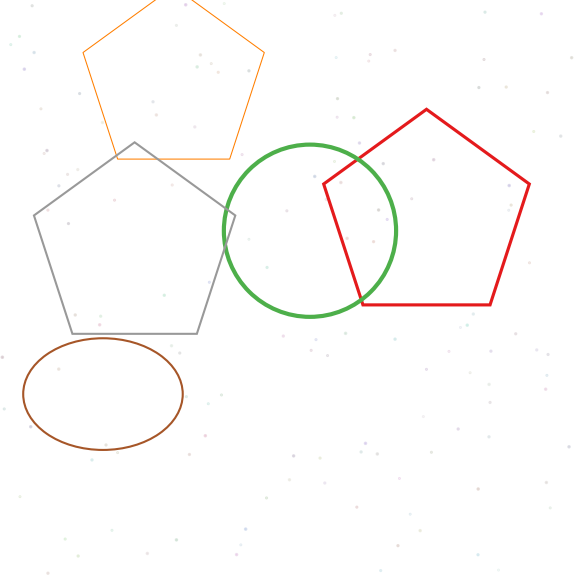[{"shape": "pentagon", "thickness": 1.5, "radius": 0.94, "center": [0.739, 0.623]}, {"shape": "circle", "thickness": 2, "radius": 0.75, "center": [0.537, 0.6]}, {"shape": "pentagon", "thickness": 0.5, "radius": 0.83, "center": [0.301, 0.857]}, {"shape": "oval", "thickness": 1, "radius": 0.69, "center": [0.178, 0.317]}, {"shape": "pentagon", "thickness": 1, "radius": 0.92, "center": [0.233, 0.569]}]